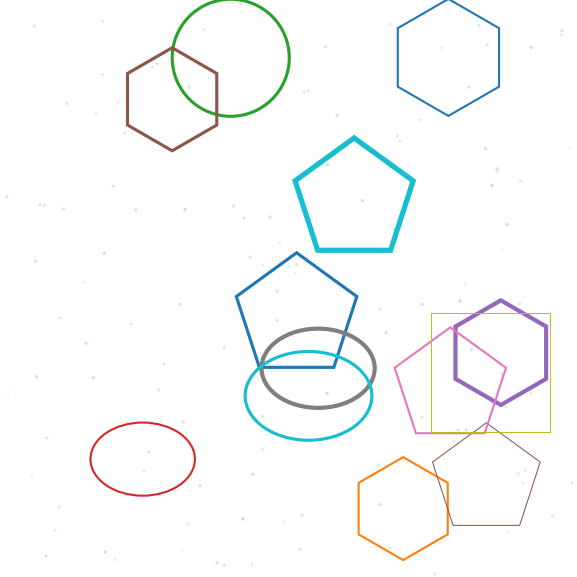[{"shape": "hexagon", "thickness": 1, "radius": 0.51, "center": [0.776, 0.9]}, {"shape": "pentagon", "thickness": 1.5, "radius": 0.55, "center": [0.514, 0.452]}, {"shape": "hexagon", "thickness": 1, "radius": 0.45, "center": [0.698, 0.118]}, {"shape": "circle", "thickness": 1.5, "radius": 0.51, "center": [0.4, 0.899]}, {"shape": "oval", "thickness": 1, "radius": 0.45, "center": [0.247, 0.204]}, {"shape": "hexagon", "thickness": 2, "radius": 0.45, "center": [0.867, 0.388]}, {"shape": "pentagon", "thickness": 0.5, "radius": 0.49, "center": [0.842, 0.169]}, {"shape": "hexagon", "thickness": 1.5, "radius": 0.45, "center": [0.298, 0.827]}, {"shape": "pentagon", "thickness": 1, "radius": 0.51, "center": [0.78, 0.331]}, {"shape": "oval", "thickness": 2, "radius": 0.49, "center": [0.551, 0.361]}, {"shape": "square", "thickness": 0.5, "radius": 0.51, "center": [0.849, 0.354]}, {"shape": "oval", "thickness": 1.5, "radius": 0.55, "center": [0.534, 0.314]}, {"shape": "pentagon", "thickness": 2.5, "radius": 0.54, "center": [0.613, 0.653]}]